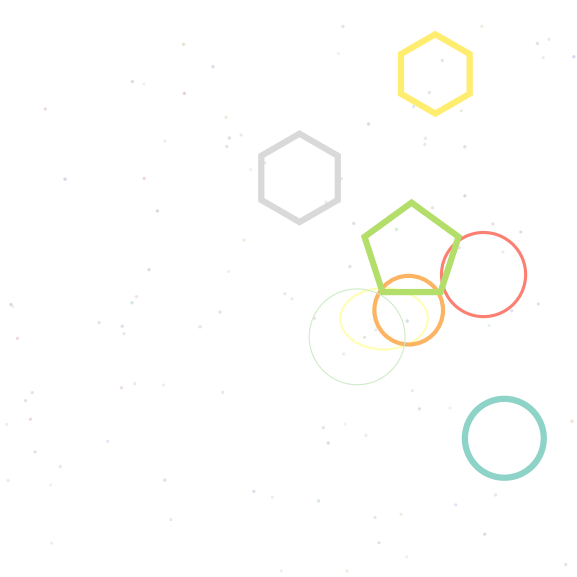[{"shape": "circle", "thickness": 3, "radius": 0.34, "center": [0.873, 0.24]}, {"shape": "oval", "thickness": 1, "radius": 0.38, "center": [0.665, 0.447]}, {"shape": "circle", "thickness": 1.5, "radius": 0.36, "center": [0.837, 0.524]}, {"shape": "circle", "thickness": 2, "radius": 0.3, "center": [0.708, 0.462]}, {"shape": "pentagon", "thickness": 3, "radius": 0.43, "center": [0.713, 0.563]}, {"shape": "hexagon", "thickness": 3, "radius": 0.38, "center": [0.519, 0.691]}, {"shape": "circle", "thickness": 0.5, "radius": 0.41, "center": [0.618, 0.416]}, {"shape": "hexagon", "thickness": 3, "radius": 0.34, "center": [0.754, 0.871]}]